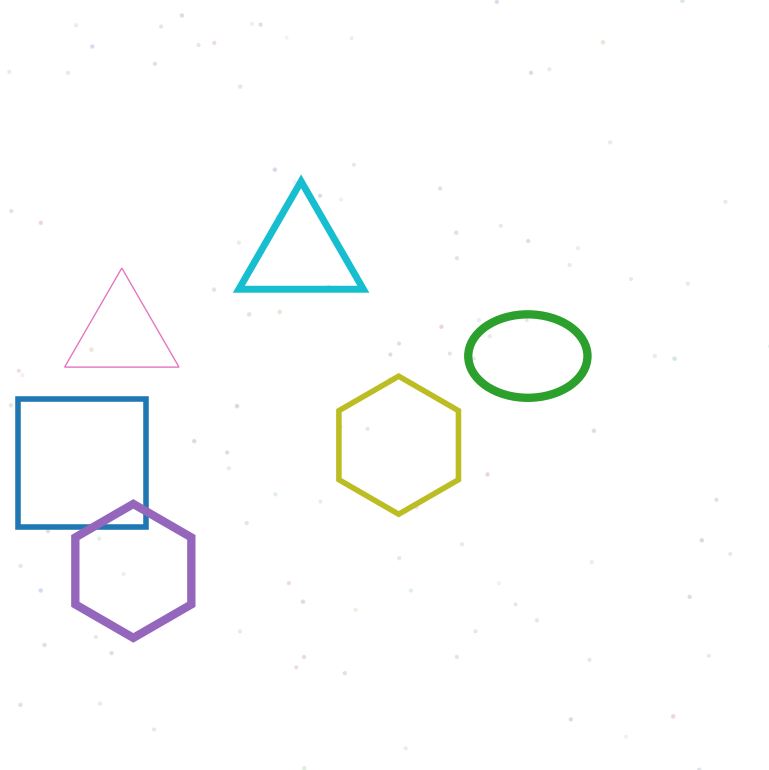[{"shape": "square", "thickness": 2, "radius": 0.42, "center": [0.106, 0.399]}, {"shape": "oval", "thickness": 3, "radius": 0.39, "center": [0.686, 0.538]}, {"shape": "hexagon", "thickness": 3, "radius": 0.43, "center": [0.173, 0.259]}, {"shape": "triangle", "thickness": 0.5, "radius": 0.43, "center": [0.158, 0.566]}, {"shape": "hexagon", "thickness": 2, "radius": 0.45, "center": [0.518, 0.422]}, {"shape": "triangle", "thickness": 2.5, "radius": 0.47, "center": [0.391, 0.671]}]